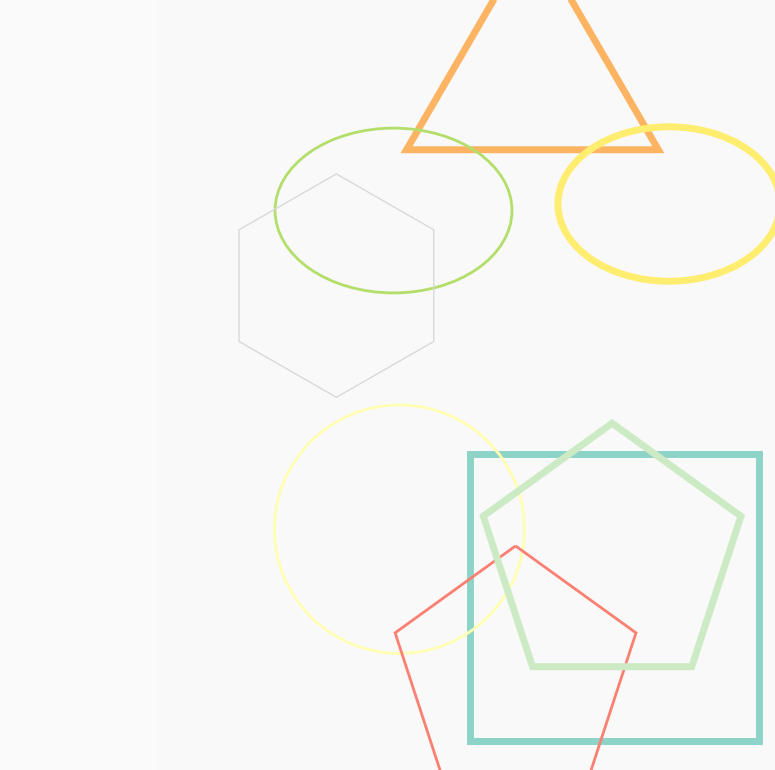[{"shape": "square", "thickness": 2.5, "radius": 0.93, "center": [0.793, 0.224]}, {"shape": "circle", "thickness": 1, "radius": 0.81, "center": [0.515, 0.313]}, {"shape": "pentagon", "thickness": 1, "radius": 0.82, "center": [0.665, 0.128]}, {"shape": "triangle", "thickness": 2.5, "radius": 0.94, "center": [0.687, 0.899]}, {"shape": "oval", "thickness": 1, "radius": 0.76, "center": [0.508, 0.727]}, {"shape": "hexagon", "thickness": 0.5, "radius": 0.73, "center": [0.434, 0.629]}, {"shape": "pentagon", "thickness": 2.5, "radius": 0.87, "center": [0.79, 0.276]}, {"shape": "oval", "thickness": 2.5, "radius": 0.72, "center": [0.863, 0.735]}]